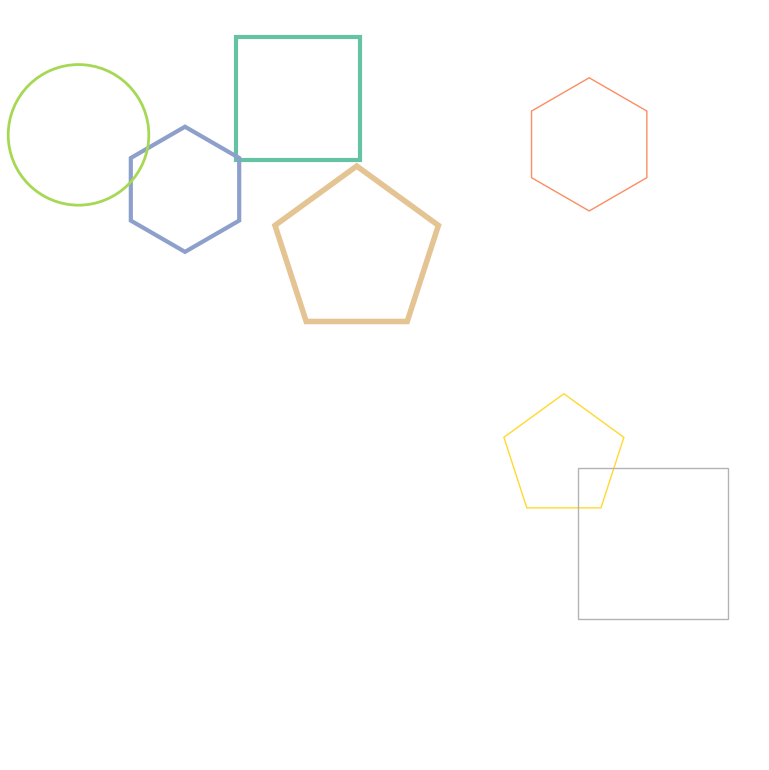[{"shape": "square", "thickness": 1.5, "radius": 0.4, "center": [0.387, 0.872]}, {"shape": "hexagon", "thickness": 0.5, "radius": 0.43, "center": [0.765, 0.813]}, {"shape": "hexagon", "thickness": 1.5, "radius": 0.41, "center": [0.24, 0.754]}, {"shape": "circle", "thickness": 1, "radius": 0.46, "center": [0.102, 0.825]}, {"shape": "pentagon", "thickness": 0.5, "radius": 0.41, "center": [0.732, 0.407]}, {"shape": "pentagon", "thickness": 2, "radius": 0.56, "center": [0.463, 0.673]}, {"shape": "square", "thickness": 0.5, "radius": 0.49, "center": [0.848, 0.294]}]